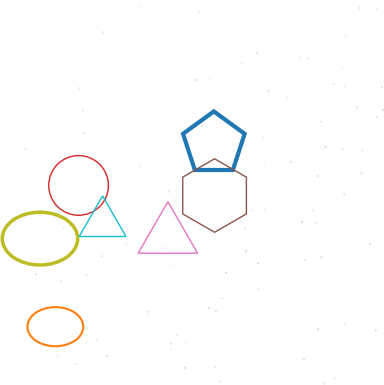[{"shape": "pentagon", "thickness": 3, "radius": 0.42, "center": [0.555, 0.627]}, {"shape": "oval", "thickness": 1.5, "radius": 0.36, "center": [0.144, 0.151]}, {"shape": "circle", "thickness": 1, "radius": 0.39, "center": [0.204, 0.518]}, {"shape": "hexagon", "thickness": 1, "radius": 0.48, "center": [0.557, 0.492]}, {"shape": "triangle", "thickness": 1, "radius": 0.45, "center": [0.436, 0.387]}, {"shape": "oval", "thickness": 2.5, "radius": 0.49, "center": [0.104, 0.38]}, {"shape": "triangle", "thickness": 1, "radius": 0.35, "center": [0.266, 0.421]}]